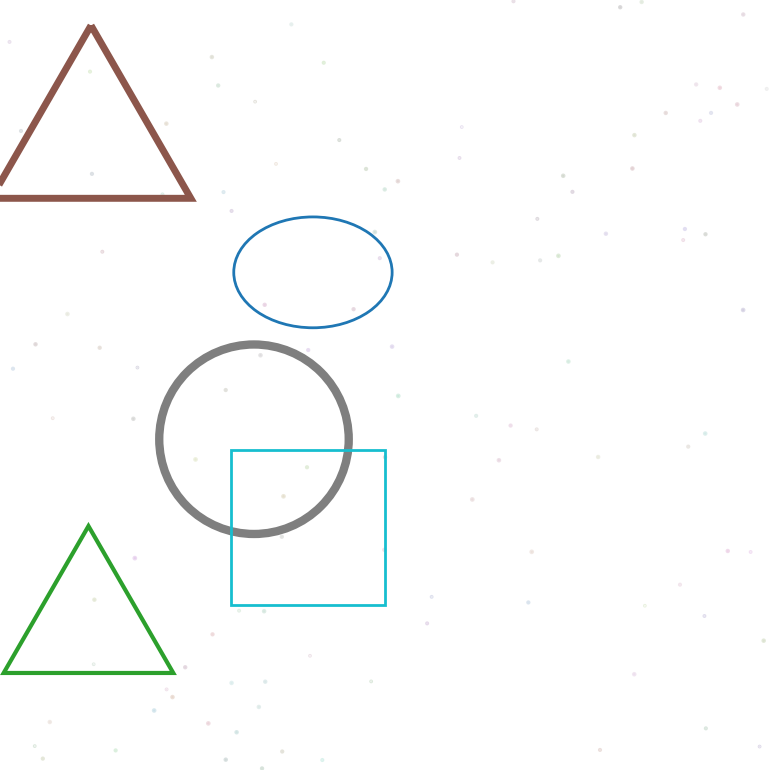[{"shape": "oval", "thickness": 1, "radius": 0.51, "center": [0.406, 0.646]}, {"shape": "triangle", "thickness": 1.5, "radius": 0.64, "center": [0.115, 0.19]}, {"shape": "triangle", "thickness": 2.5, "radius": 0.75, "center": [0.118, 0.817]}, {"shape": "circle", "thickness": 3, "radius": 0.62, "center": [0.33, 0.43]}, {"shape": "square", "thickness": 1, "radius": 0.5, "center": [0.4, 0.315]}]